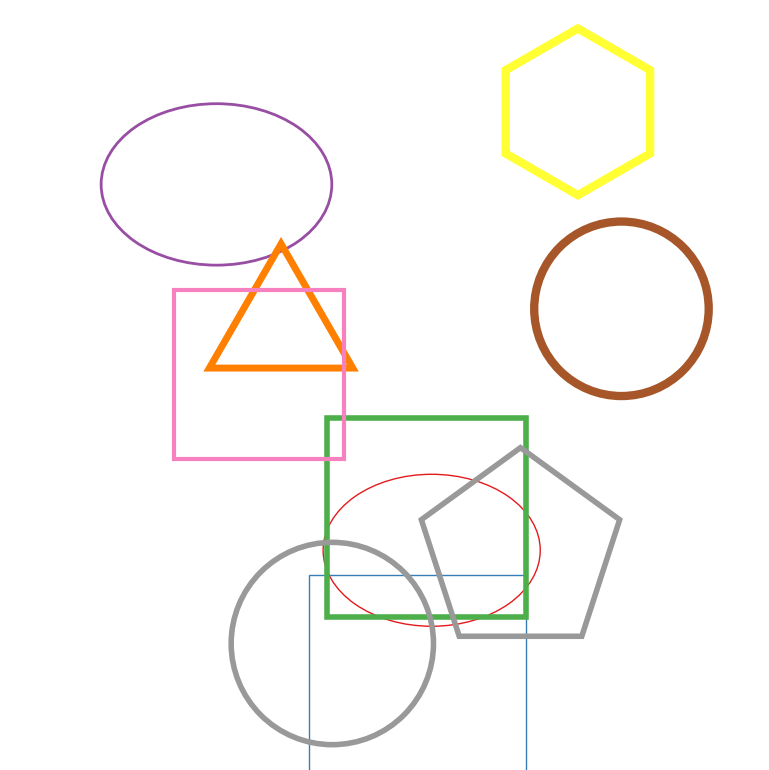[{"shape": "oval", "thickness": 0.5, "radius": 0.7, "center": [0.561, 0.285]}, {"shape": "square", "thickness": 0.5, "radius": 0.7, "center": [0.542, 0.113]}, {"shape": "square", "thickness": 2, "radius": 0.65, "center": [0.554, 0.328]}, {"shape": "oval", "thickness": 1, "radius": 0.75, "center": [0.281, 0.761]}, {"shape": "triangle", "thickness": 2.5, "radius": 0.54, "center": [0.365, 0.576]}, {"shape": "hexagon", "thickness": 3, "radius": 0.54, "center": [0.751, 0.855]}, {"shape": "circle", "thickness": 3, "radius": 0.57, "center": [0.807, 0.599]}, {"shape": "square", "thickness": 1.5, "radius": 0.55, "center": [0.337, 0.514]}, {"shape": "pentagon", "thickness": 2, "radius": 0.68, "center": [0.676, 0.283]}, {"shape": "circle", "thickness": 2, "radius": 0.66, "center": [0.432, 0.164]}]